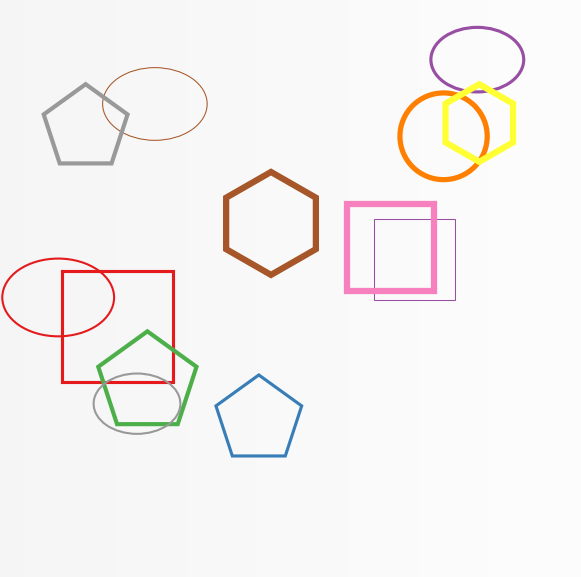[{"shape": "square", "thickness": 1.5, "radius": 0.48, "center": [0.202, 0.434]}, {"shape": "oval", "thickness": 1, "radius": 0.48, "center": [0.1, 0.484]}, {"shape": "pentagon", "thickness": 1.5, "radius": 0.39, "center": [0.445, 0.272]}, {"shape": "pentagon", "thickness": 2, "radius": 0.44, "center": [0.254, 0.337]}, {"shape": "square", "thickness": 0.5, "radius": 0.35, "center": [0.713, 0.55]}, {"shape": "oval", "thickness": 1.5, "radius": 0.4, "center": [0.821, 0.896]}, {"shape": "circle", "thickness": 2.5, "radius": 0.38, "center": [0.763, 0.763]}, {"shape": "hexagon", "thickness": 3, "radius": 0.34, "center": [0.825, 0.786]}, {"shape": "hexagon", "thickness": 3, "radius": 0.45, "center": [0.466, 0.612]}, {"shape": "oval", "thickness": 0.5, "radius": 0.45, "center": [0.266, 0.819]}, {"shape": "square", "thickness": 3, "radius": 0.38, "center": [0.672, 0.571]}, {"shape": "oval", "thickness": 1, "radius": 0.37, "center": [0.236, 0.3]}, {"shape": "pentagon", "thickness": 2, "radius": 0.38, "center": [0.147, 0.778]}]